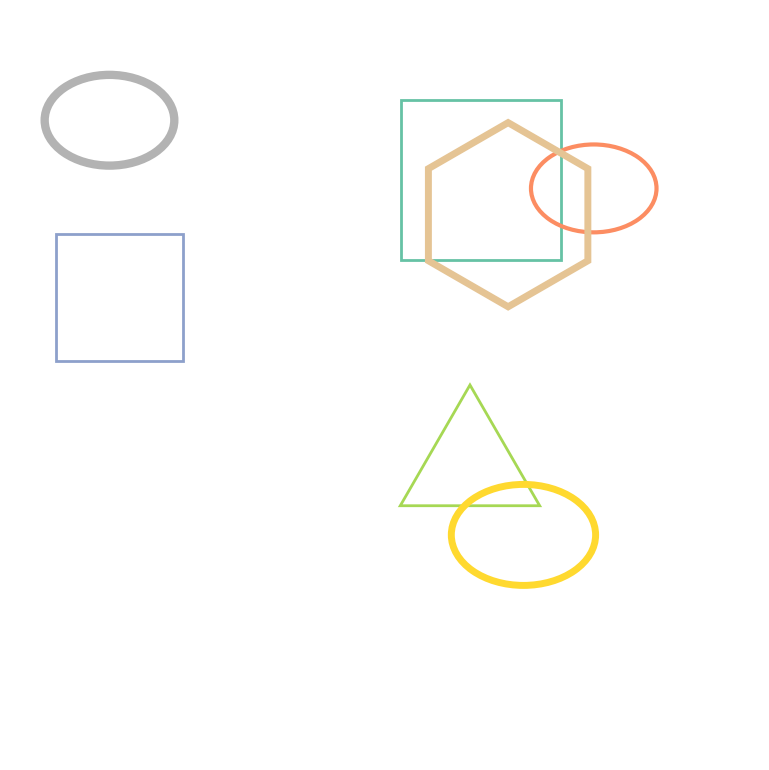[{"shape": "square", "thickness": 1, "radius": 0.52, "center": [0.625, 0.767]}, {"shape": "oval", "thickness": 1.5, "radius": 0.41, "center": [0.771, 0.755]}, {"shape": "square", "thickness": 1, "radius": 0.41, "center": [0.156, 0.613]}, {"shape": "triangle", "thickness": 1, "radius": 0.52, "center": [0.61, 0.395]}, {"shape": "oval", "thickness": 2.5, "radius": 0.47, "center": [0.68, 0.305]}, {"shape": "hexagon", "thickness": 2.5, "radius": 0.6, "center": [0.66, 0.721]}, {"shape": "oval", "thickness": 3, "radius": 0.42, "center": [0.142, 0.844]}]